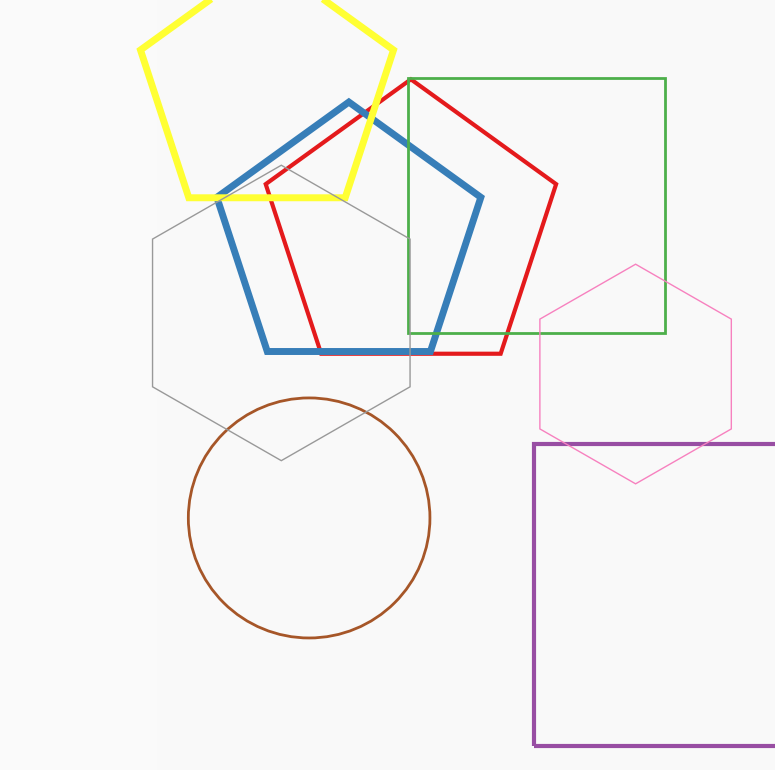[{"shape": "pentagon", "thickness": 1.5, "radius": 0.99, "center": [0.53, 0.7]}, {"shape": "pentagon", "thickness": 2.5, "radius": 0.9, "center": [0.45, 0.688]}, {"shape": "square", "thickness": 1, "radius": 0.83, "center": [0.692, 0.733]}, {"shape": "square", "thickness": 1.5, "radius": 0.98, "center": [0.885, 0.227]}, {"shape": "pentagon", "thickness": 2.5, "radius": 0.86, "center": [0.345, 0.882]}, {"shape": "circle", "thickness": 1, "radius": 0.78, "center": [0.399, 0.327]}, {"shape": "hexagon", "thickness": 0.5, "radius": 0.71, "center": [0.82, 0.514]}, {"shape": "hexagon", "thickness": 0.5, "radius": 0.96, "center": [0.363, 0.594]}]